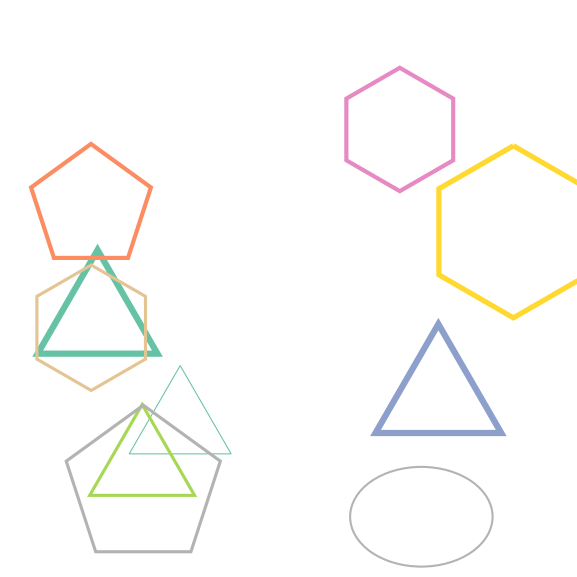[{"shape": "triangle", "thickness": 3, "radius": 0.6, "center": [0.169, 0.447]}, {"shape": "triangle", "thickness": 0.5, "radius": 0.51, "center": [0.312, 0.264]}, {"shape": "pentagon", "thickness": 2, "radius": 0.55, "center": [0.158, 0.641]}, {"shape": "triangle", "thickness": 3, "radius": 0.63, "center": [0.759, 0.312]}, {"shape": "hexagon", "thickness": 2, "radius": 0.53, "center": [0.692, 0.775]}, {"shape": "triangle", "thickness": 1.5, "radius": 0.52, "center": [0.246, 0.194]}, {"shape": "hexagon", "thickness": 2.5, "radius": 0.74, "center": [0.889, 0.598]}, {"shape": "hexagon", "thickness": 1.5, "radius": 0.54, "center": [0.158, 0.432]}, {"shape": "pentagon", "thickness": 1.5, "radius": 0.7, "center": [0.248, 0.157]}, {"shape": "oval", "thickness": 1, "radius": 0.62, "center": [0.73, 0.104]}]